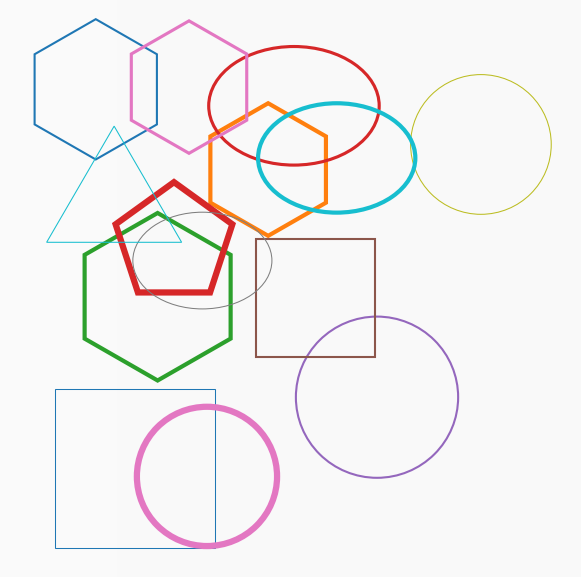[{"shape": "square", "thickness": 0.5, "radius": 0.69, "center": [0.232, 0.188]}, {"shape": "hexagon", "thickness": 1, "radius": 0.61, "center": [0.165, 0.844]}, {"shape": "hexagon", "thickness": 2, "radius": 0.57, "center": [0.461, 0.706]}, {"shape": "hexagon", "thickness": 2, "radius": 0.73, "center": [0.271, 0.485]}, {"shape": "pentagon", "thickness": 3, "radius": 0.53, "center": [0.299, 0.578]}, {"shape": "oval", "thickness": 1.5, "radius": 0.73, "center": [0.506, 0.816]}, {"shape": "circle", "thickness": 1, "radius": 0.7, "center": [0.649, 0.311]}, {"shape": "square", "thickness": 1, "radius": 0.51, "center": [0.543, 0.483]}, {"shape": "hexagon", "thickness": 1.5, "radius": 0.57, "center": [0.325, 0.848]}, {"shape": "circle", "thickness": 3, "radius": 0.6, "center": [0.356, 0.174]}, {"shape": "oval", "thickness": 0.5, "radius": 0.6, "center": [0.348, 0.548]}, {"shape": "circle", "thickness": 0.5, "radius": 0.6, "center": [0.827, 0.749]}, {"shape": "oval", "thickness": 2, "radius": 0.68, "center": [0.579, 0.726]}, {"shape": "triangle", "thickness": 0.5, "radius": 0.67, "center": [0.196, 0.647]}]